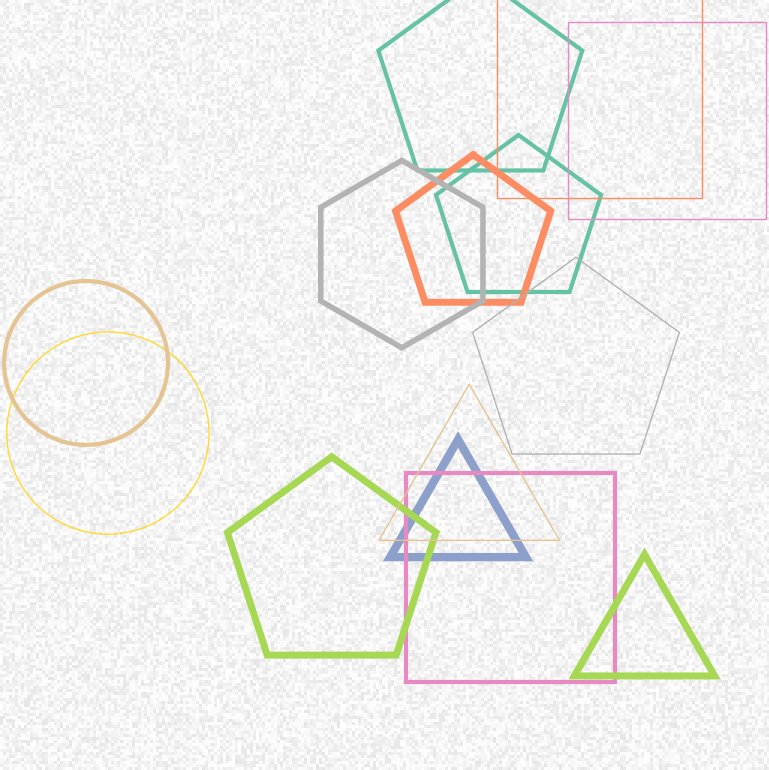[{"shape": "pentagon", "thickness": 1.5, "radius": 0.7, "center": [0.624, 0.891]}, {"shape": "pentagon", "thickness": 1.5, "radius": 0.56, "center": [0.673, 0.712]}, {"shape": "square", "thickness": 0.5, "radius": 0.67, "center": [0.778, 0.876]}, {"shape": "pentagon", "thickness": 2.5, "radius": 0.53, "center": [0.614, 0.693]}, {"shape": "triangle", "thickness": 3, "radius": 0.51, "center": [0.595, 0.327]}, {"shape": "square", "thickness": 0.5, "radius": 0.64, "center": [0.867, 0.844]}, {"shape": "square", "thickness": 1.5, "radius": 0.68, "center": [0.663, 0.251]}, {"shape": "triangle", "thickness": 2.5, "radius": 0.53, "center": [0.837, 0.175]}, {"shape": "pentagon", "thickness": 2.5, "radius": 0.71, "center": [0.431, 0.264]}, {"shape": "circle", "thickness": 0.5, "radius": 0.66, "center": [0.14, 0.438]}, {"shape": "circle", "thickness": 1.5, "radius": 0.53, "center": [0.112, 0.529]}, {"shape": "triangle", "thickness": 0.5, "radius": 0.68, "center": [0.609, 0.366]}, {"shape": "hexagon", "thickness": 2, "radius": 0.61, "center": [0.522, 0.67]}, {"shape": "pentagon", "thickness": 0.5, "radius": 0.71, "center": [0.748, 0.525]}]